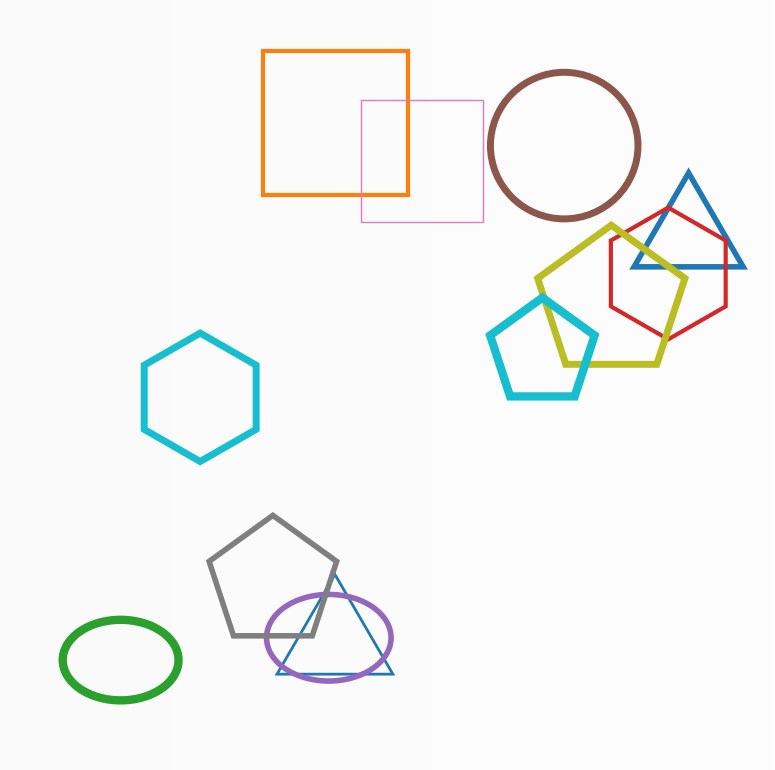[{"shape": "triangle", "thickness": 1, "radius": 0.43, "center": [0.432, 0.168]}, {"shape": "triangle", "thickness": 2, "radius": 0.41, "center": [0.889, 0.694]}, {"shape": "square", "thickness": 1.5, "radius": 0.47, "center": [0.433, 0.84]}, {"shape": "oval", "thickness": 3, "radius": 0.37, "center": [0.156, 0.143]}, {"shape": "hexagon", "thickness": 1.5, "radius": 0.43, "center": [0.862, 0.645]}, {"shape": "oval", "thickness": 2, "radius": 0.4, "center": [0.424, 0.172]}, {"shape": "circle", "thickness": 2.5, "radius": 0.48, "center": [0.728, 0.811]}, {"shape": "square", "thickness": 0.5, "radius": 0.4, "center": [0.544, 0.791]}, {"shape": "pentagon", "thickness": 2, "radius": 0.43, "center": [0.352, 0.244]}, {"shape": "pentagon", "thickness": 2.5, "radius": 0.5, "center": [0.789, 0.608]}, {"shape": "hexagon", "thickness": 2.5, "radius": 0.42, "center": [0.258, 0.484]}, {"shape": "pentagon", "thickness": 3, "radius": 0.35, "center": [0.7, 0.543]}]